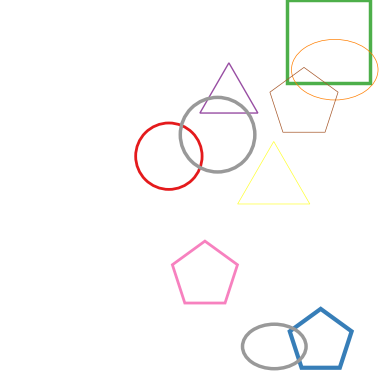[{"shape": "circle", "thickness": 2, "radius": 0.43, "center": [0.439, 0.594]}, {"shape": "pentagon", "thickness": 3, "radius": 0.42, "center": [0.833, 0.113]}, {"shape": "square", "thickness": 2.5, "radius": 0.54, "center": [0.854, 0.892]}, {"shape": "triangle", "thickness": 1, "radius": 0.43, "center": [0.595, 0.75]}, {"shape": "oval", "thickness": 0.5, "radius": 0.56, "center": [0.869, 0.819]}, {"shape": "triangle", "thickness": 0.5, "radius": 0.54, "center": [0.711, 0.524]}, {"shape": "pentagon", "thickness": 0.5, "radius": 0.47, "center": [0.79, 0.732]}, {"shape": "pentagon", "thickness": 2, "radius": 0.44, "center": [0.532, 0.285]}, {"shape": "circle", "thickness": 2.5, "radius": 0.48, "center": [0.565, 0.65]}, {"shape": "oval", "thickness": 2.5, "radius": 0.41, "center": [0.712, 0.1]}]